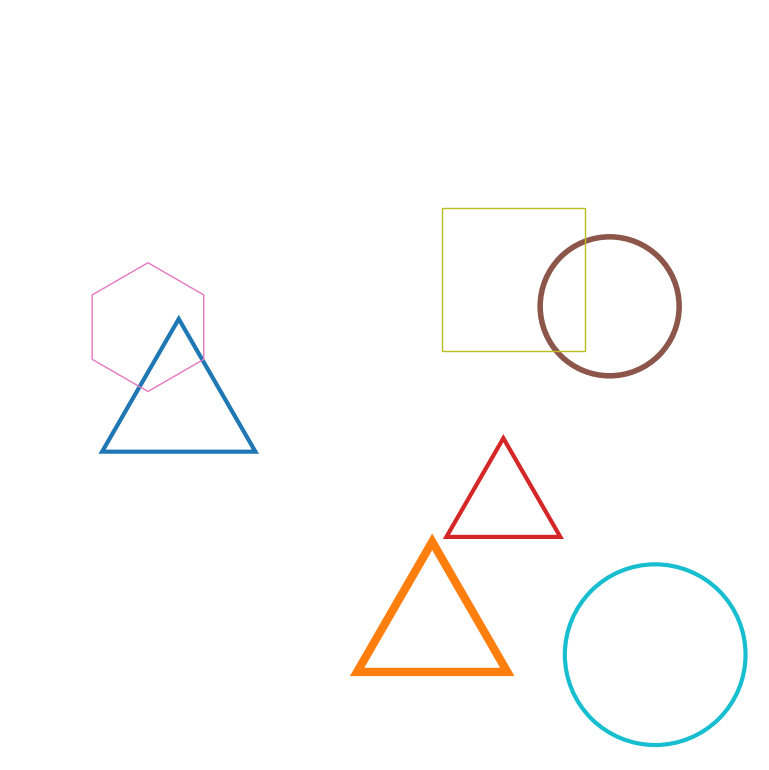[{"shape": "triangle", "thickness": 1.5, "radius": 0.57, "center": [0.232, 0.471]}, {"shape": "triangle", "thickness": 3, "radius": 0.56, "center": [0.561, 0.184]}, {"shape": "triangle", "thickness": 1.5, "radius": 0.43, "center": [0.654, 0.345]}, {"shape": "circle", "thickness": 2, "radius": 0.45, "center": [0.792, 0.602]}, {"shape": "hexagon", "thickness": 0.5, "radius": 0.42, "center": [0.192, 0.575]}, {"shape": "square", "thickness": 0.5, "radius": 0.46, "center": [0.667, 0.637]}, {"shape": "circle", "thickness": 1.5, "radius": 0.59, "center": [0.851, 0.15]}]